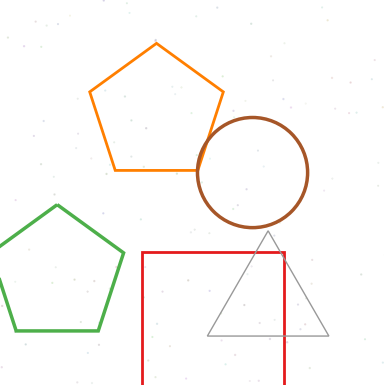[{"shape": "square", "thickness": 2, "radius": 0.93, "center": [0.553, 0.16]}, {"shape": "pentagon", "thickness": 2.5, "radius": 0.91, "center": [0.149, 0.287]}, {"shape": "pentagon", "thickness": 2, "radius": 0.91, "center": [0.407, 0.705]}, {"shape": "circle", "thickness": 2.5, "radius": 0.72, "center": [0.656, 0.552]}, {"shape": "triangle", "thickness": 1, "radius": 0.91, "center": [0.696, 0.218]}]